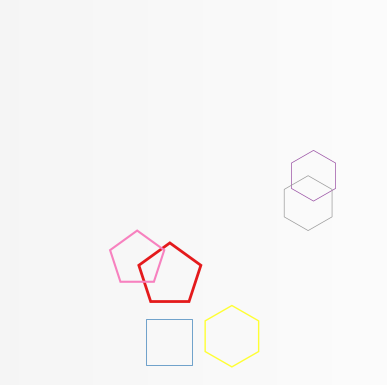[{"shape": "pentagon", "thickness": 2, "radius": 0.42, "center": [0.438, 0.285]}, {"shape": "square", "thickness": 0.5, "radius": 0.3, "center": [0.437, 0.113]}, {"shape": "hexagon", "thickness": 0.5, "radius": 0.33, "center": [0.809, 0.544]}, {"shape": "hexagon", "thickness": 1, "radius": 0.4, "center": [0.598, 0.127]}, {"shape": "pentagon", "thickness": 1.5, "radius": 0.37, "center": [0.354, 0.328]}, {"shape": "hexagon", "thickness": 0.5, "radius": 0.36, "center": [0.795, 0.472]}]